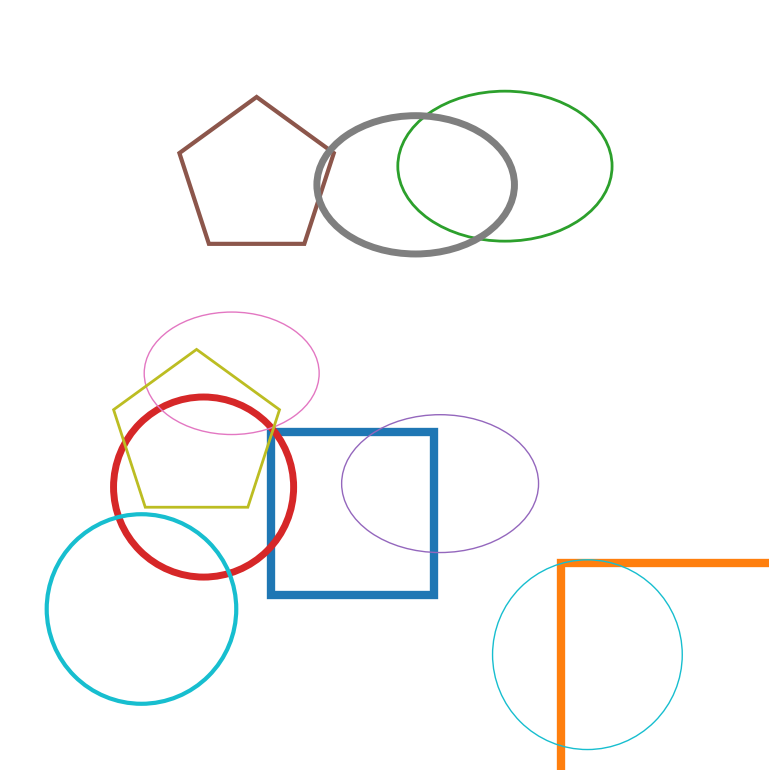[{"shape": "square", "thickness": 3, "radius": 0.53, "center": [0.458, 0.333]}, {"shape": "square", "thickness": 3, "radius": 0.7, "center": [0.869, 0.129]}, {"shape": "oval", "thickness": 1, "radius": 0.7, "center": [0.656, 0.784]}, {"shape": "circle", "thickness": 2.5, "radius": 0.58, "center": [0.264, 0.367]}, {"shape": "oval", "thickness": 0.5, "radius": 0.64, "center": [0.572, 0.372]}, {"shape": "pentagon", "thickness": 1.5, "radius": 0.53, "center": [0.333, 0.769]}, {"shape": "oval", "thickness": 0.5, "radius": 0.57, "center": [0.301, 0.515]}, {"shape": "oval", "thickness": 2.5, "radius": 0.64, "center": [0.54, 0.76]}, {"shape": "pentagon", "thickness": 1, "radius": 0.57, "center": [0.255, 0.433]}, {"shape": "circle", "thickness": 0.5, "radius": 0.62, "center": [0.763, 0.15]}, {"shape": "circle", "thickness": 1.5, "radius": 0.62, "center": [0.184, 0.209]}]